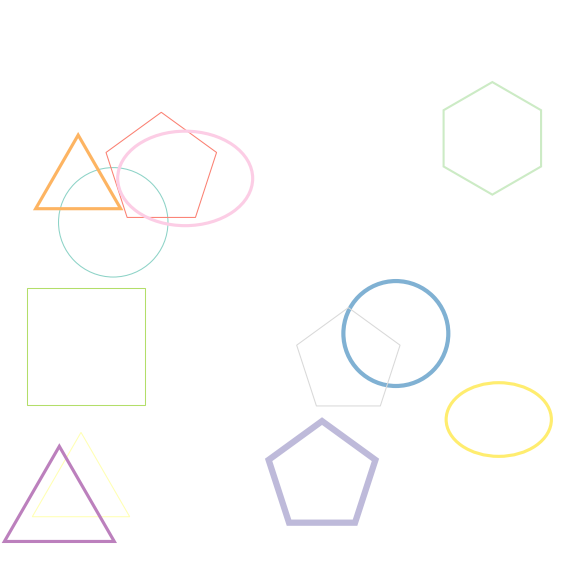[{"shape": "circle", "thickness": 0.5, "radius": 0.47, "center": [0.196, 0.614]}, {"shape": "triangle", "thickness": 0.5, "radius": 0.49, "center": [0.14, 0.153]}, {"shape": "pentagon", "thickness": 3, "radius": 0.49, "center": [0.558, 0.173]}, {"shape": "pentagon", "thickness": 0.5, "radius": 0.5, "center": [0.279, 0.704]}, {"shape": "circle", "thickness": 2, "radius": 0.45, "center": [0.685, 0.422]}, {"shape": "triangle", "thickness": 1.5, "radius": 0.43, "center": [0.135, 0.68]}, {"shape": "square", "thickness": 0.5, "radius": 0.51, "center": [0.149, 0.399]}, {"shape": "oval", "thickness": 1.5, "radius": 0.58, "center": [0.321, 0.69]}, {"shape": "pentagon", "thickness": 0.5, "radius": 0.47, "center": [0.603, 0.372]}, {"shape": "triangle", "thickness": 1.5, "radius": 0.55, "center": [0.103, 0.116]}, {"shape": "hexagon", "thickness": 1, "radius": 0.49, "center": [0.853, 0.76]}, {"shape": "oval", "thickness": 1.5, "radius": 0.46, "center": [0.864, 0.273]}]